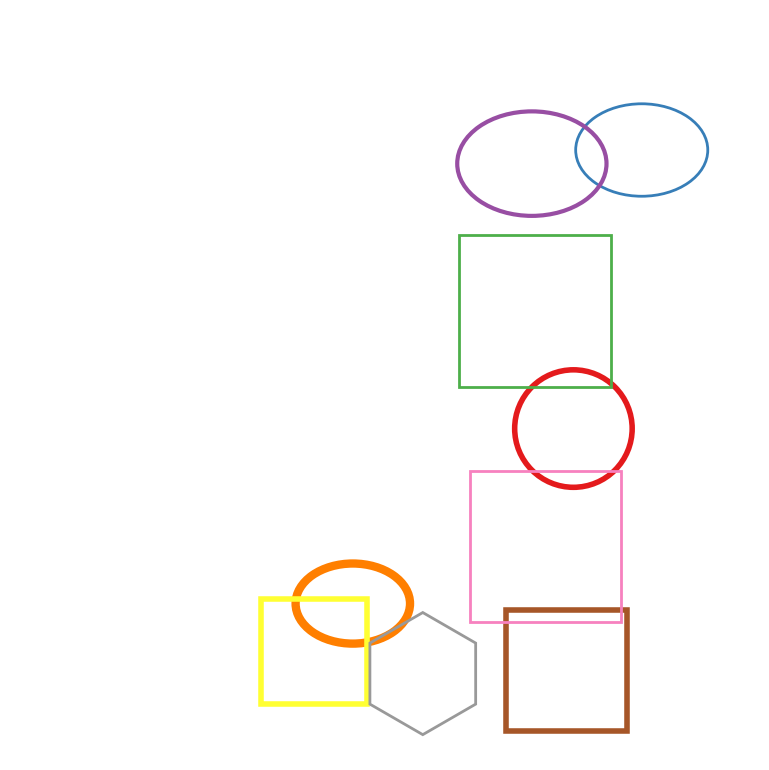[{"shape": "circle", "thickness": 2, "radius": 0.38, "center": [0.745, 0.443]}, {"shape": "oval", "thickness": 1, "radius": 0.43, "center": [0.833, 0.805]}, {"shape": "square", "thickness": 1, "radius": 0.49, "center": [0.695, 0.596]}, {"shape": "oval", "thickness": 1.5, "radius": 0.48, "center": [0.691, 0.787]}, {"shape": "oval", "thickness": 3, "radius": 0.37, "center": [0.458, 0.216]}, {"shape": "square", "thickness": 2, "radius": 0.34, "center": [0.408, 0.154]}, {"shape": "square", "thickness": 2, "radius": 0.39, "center": [0.736, 0.129]}, {"shape": "square", "thickness": 1, "radius": 0.49, "center": [0.708, 0.29]}, {"shape": "hexagon", "thickness": 1, "radius": 0.4, "center": [0.549, 0.125]}]